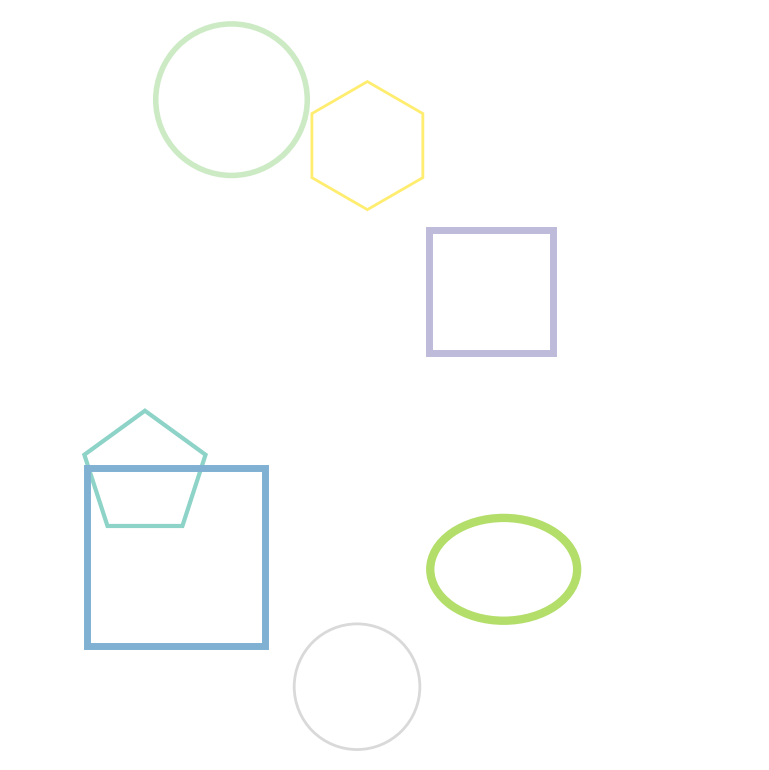[{"shape": "pentagon", "thickness": 1.5, "radius": 0.41, "center": [0.188, 0.384]}, {"shape": "square", "thickness": 2.5, "radius": 0.4, "center": [0.638, 0.621]}, {"shape": "square", "thickness": 2.5, "radius": 0.58, "center": [0.228, 0.277]}, {"shape": "oval", "thickness": 3, "radius": 0.48, "center": [0.654, 0.261]}, {"shape": "circle", "thickness": 1, "radius": 0.41, "center": [0.464, 0.108]}, {"shape": "circle", "thickness": 2, "radius": 0.49, "center": [0.301, 0.871]}, {"shape": "hexagon", "thickness": 1, "radius": 0.42, "center": [0.477, 0.811]}]